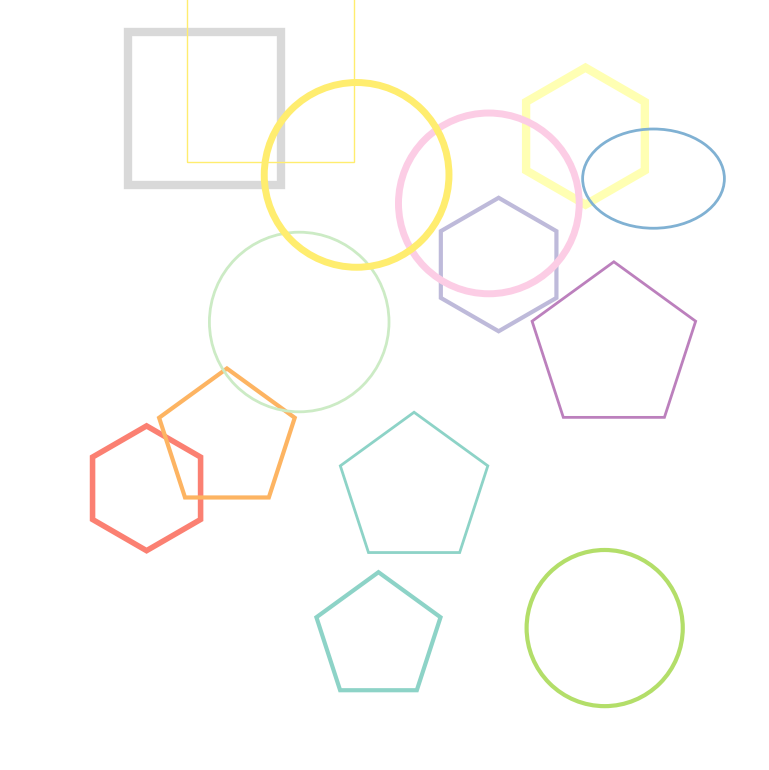[{"shape": "pentagon", "thickness": 1, "radius": 0.5, "center": [0.538, 0.364]}, {"shape": "pentagon", "thickness": 1.5, "radius": 0.42, "center": [0.492, 0.172]}, {"shape": "hexagon", "thickness": 3, "radius": 0.45, "center": [0.76, 0.823]}, {"shape": "hexagon", "thickness": 1.5, "radius": 0.43, "center": [0.648, 0.656]}, {"shape": "hexagon", "thickness": 2, "radius": 0.41, "center": [0.19, 0.366]}, {"shape": "oval", "thickness": 1, "radius": 0.46, "center": [0.849, 0.768]}, {"shape": "pentagon", "thickness": 1.5, "radius": 0.46, "center": [0.295, 0.429]}, {"shape": "circle", "thickness": 1.5, "radius": 0.51, "center": [0.785, 0.184]}, {"shape": "circle", "thickness": 2.5, "radius": 0.59, "center": [0.635, 0.736]}, {"shape": "square", "thickness": 3, "radius": 0.5, "center": [0.265, 0.859]}, {"shape": "pentagon", "thickness": 1, "radius": 0.56, "center": [0.797, 0.548]}, {"shape": "circle", "thickness": 1, "radius": 0.58, "center": [0.389, 0.582]}, {"shape": "square", "thickness": 0.5, "radius": 0.54, "center": [0.352, 0.898]}, {"shape": "circle", "thickness": 2.5, "radius": 0.6, "center": [0.463, 0.773]}]